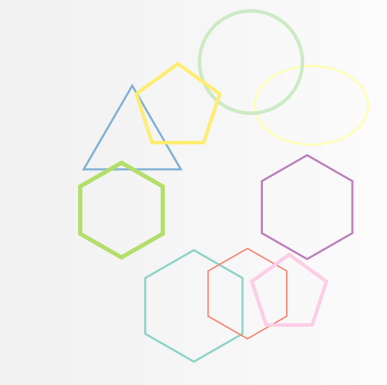[{"shape": "hexagon", "thickness": 1.5, "radius": 0.72, "center": [0.5, 0.205]}, {"shape": "oval", "thickness": 1.5, "radius": 0.73, "center": [0.804, 0.726]}, {"shape": "hexagon", "thickness": 1, "radius": 0.59, "center": [0.639, 0.237]}, {"shape": "triangle", "thickness": 1.5, "radius": 0.72, "center": [0.341, 0.632]}, {"shape": "hexagon", "thickness": 3, "radius": 0.61, "center": [0.313, 0.454]}, {"shape": "pentagon", "thickness": 2.5, "radius": 0.51, "center": [0.746, 0.238]}, {"shape": "hexagon", "thickness": 1.5, "radius": 0.67, "center": [0.793, 0.462]}, {"shape": "circle", "thickness": 2.5, "radius": 0.66, "center": [0.648, 0.839]}, {"shape": "pentagon", "thickness": 2.5, "radius": 0.57, "center": [0.459, 0.721]}]